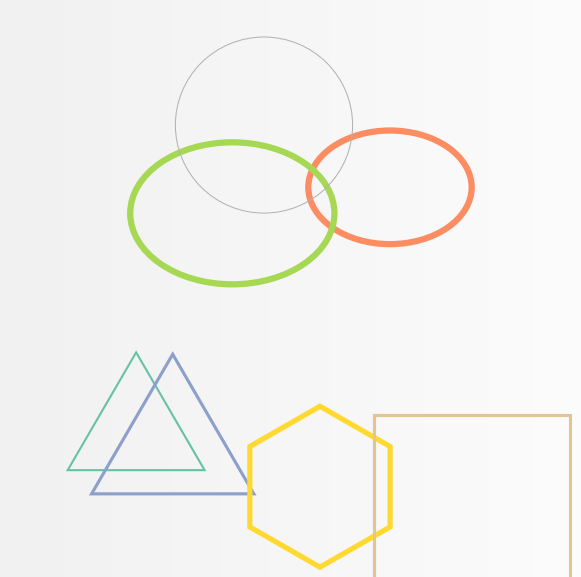[{"shape": "triangle", "thickness": 1, "radius": 0.68, "center": [0.234, 0.253]}, {"shape": "oval", "thickness": 3, "radius": 0.7, "center": [0.671, 0.675]}, {"shape": "triangle", "thickness": 1.5, "radius": 0.81, "center": [0.297, 0.225]}, {"shape": "oval", "thickness": 3, "radius": 0.88, "center": [0.4, 0.63]}, {"shape": "hexagon", "thickness": 2.5, "radius": 0.7, "center": [0.55, 0.156]}, {"shape": "square", "thickness": 1.5, "radius": 0.85, "center": [0.812, 0.112]}, {"shape": "circle", "thickness": 0.5, "radius": 0.76, "center": [0.454, 0.783]}]